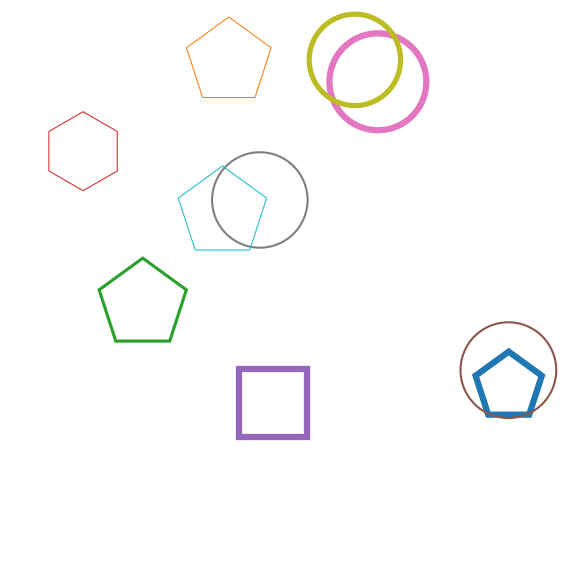[{"shape": "pentagon", "thickness": 3, "radius": 0.3, "center": [0.881, 0.33]}, {"shape": "pentagon", "thickness": 0.5, "radius": 0.39, "center": [0.396, 0.893]}, {"shape": "pentagon", "thickness": 1.5, "radius": 0.4, "center": [0.247, 0.473]}, {"shape": "hexagon", "thickness": 0.5, "radius": 0.34, "center": [0.144, 0.737]}, {"shape": "square", "thickness": 3, "radius": 0.3, "center": [0.473, 0.302]}, {"shape": "circle", "thickness": 1, "radius": 0.41, "center": [0.88, 0.358]}, {"shape": "circle", "thickness": 3, "radius": 0.42, "center": [0.654, 0.857]}, {"shape": "circle", "thickness": 1, "radius": 0.41, "center": [0.45, 0.653]}, {"shape": "circle", "thickness": 2.5, "radius": 0.4, "center": [0.615, 0.895]}, {"shape": "pentagon", "thickness": 0.5, "radius": 0.4, "center": [0.385, 0.631]}]